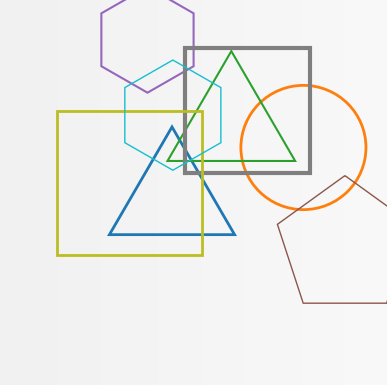[{"shape": "triangle", "thickness": 2, "radius": 0.93, "center": [0.444, 0.484]}, {"shape": "circle", "thickness": 2, "radius": 0.81, "center": [0.783, 0.617]}, {"shape": "triangle", "thickness": 1.5, "radius": 0.95, "center": [0.597, 0.677]}, {"shape": "hexagon", "thickness": 1.5, "radius": 0.69, "center": [0.381, 0.897]}, {"shape": "pentagon", "thickness": 1, "radius": 0.92, "center": [0.89, 0.361]}, {"shape": "square", "thickness": 3, "radius": 0.81, "center": [0.639, 0.714]}, {"shape": "square", "thickness": 2, "radius": 0.94, "center": [0.334, 0.526]}, {"shape": "hexagon", "thickness": 1, "radius": 0.72, "center": [0.446, 0.701]}]